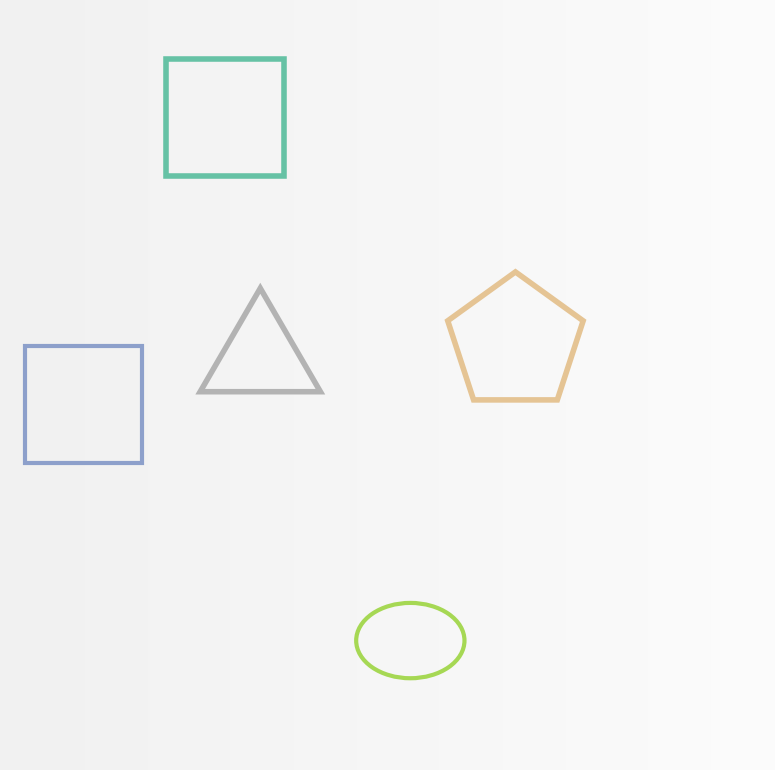[{"shape": "square", "thickness": 2, "radius": 0.38, "center": [0.29, 0.847]}, {"shape": "square", "thickness": 1.5, "radius": 0.38, "center": [0.108, 0.474]}, {"shape": "oval", "thickness": 1.5, "radius": 0.35, "center": [0.529, 0.168]}, {"shape": "pentagon", "thickness": 2, "radius": 0.46, "center": [0.665, 0.555]}, {"shape": "triangle", "thickness": 2, "radius": 0.45, "center": [0.336, 0.536]}]